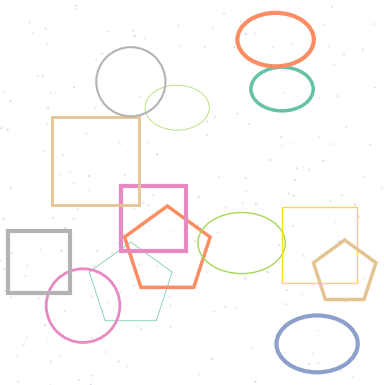[{"shape": "pentagon", "thickness": 0.5, "radius": 0.57, "center": [0.34, 0.258]}, {"shape": "oval", "thickness": 2.5, "radius": 0.4, "center": [0.733, 0.769]}, {"shape": "oval", "thickness": 3, "radius": 0.5, "center": [0.716, 0.897]}, {"shape": "pentagon", "thickness": 2.5, "radius": 0.58, "center": [0.435, 0.348]}, {"shape": "oval", "thickness": 3, "radius": 0.53, "center": [0.824, 0.107]}, {"shape": "square", "thickness": 3, "radius": 0.42, "center": [0.399, 0.433]}, {"shape": "circle", "thickness": 2, "radius": 0.48, "center": [0.216, 0.206]}, {"shape": "oval", "thickness": 0.5, "radius": 0.42, "center": [0.46, 0.72]}, {"shape": "oval", "thickness": 1, "radius": 0.57, "center": [0.627, 0.369]}, {"shape": "square", "thickness": 1, "radius": 0.49, "center": [0.83, 0.364]}, {"shape": "square", "thickness": 2, "radius": 0.57, "center": [0.248, 0.582]}, {"shape": "pentagon", "thickness": 2.5, "radius": 0.43, "center": [0.895, 0.291]}, {"shape": "circle", "thickness": 1.5, "radius": 0.45, "center": [0.34, 0.788]}, {"shape": "square", "thickness": 3, "radius": 0.4, "center": [0.1, 0.318]}]